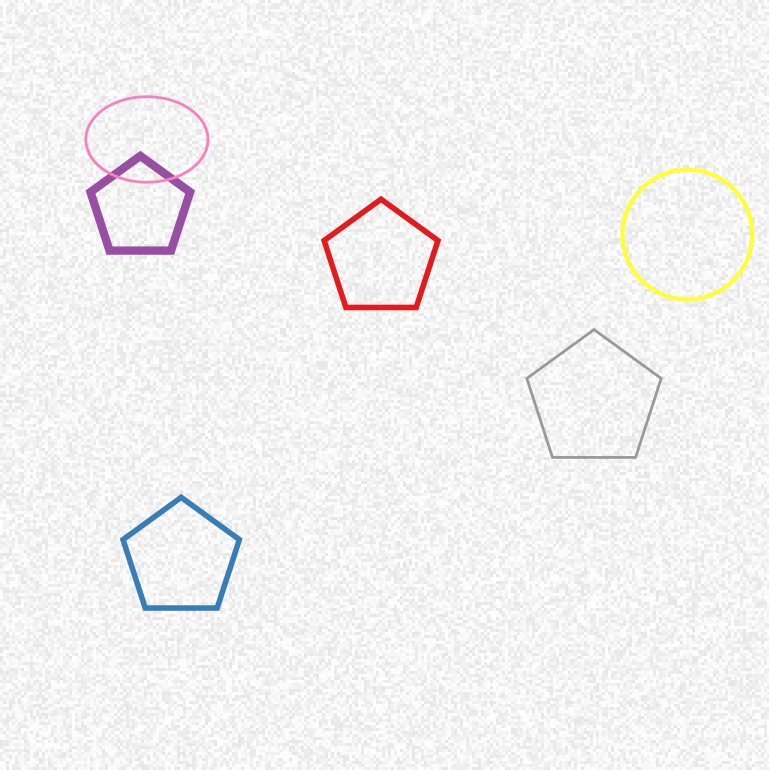[{"shape": "pentagon", "thickness": 2, "radius": 0.39, "center": [0.495, 0.664]}, {"shape": "pentagon", "thickness": 2, "radius": 0.4, "center": [0.235, 0.275]}, {"shape": "pentagon", "thickness": 3, "radius": 0.34, "center": [0.182, 0.73]}, {"shape": "circle", "thickness": 1.5, "radius": 0.42, "center": [0.893, 0.695]}, {"shape": "oval", "thickness": 1, "radius": 0.4, "center": [0.191, 0.819]}, {"shape": "pentagon", "thickness": 1, "radius": 0.46, "center": [0.771, 0.48]}]